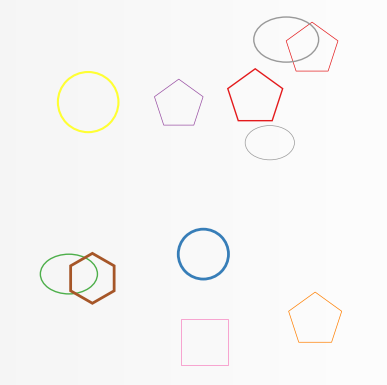[{"shape": "pentagon", "thickness": 1, "radius": 0.37, "center": [0.659, 0.747]}, {"shape": "pentagon", "thickness": 0.5, "radius": 0.35, "center": [0.805, 0.872]}, {"shape": "circle", "thickness": 2, "radius": 0.32, "center": [0.525, 0.34]}, {"shape": "oval", "thickness": 1, "radius": 0.37, "center": [0.178, 0.288]}, {"shape": "pentagon", "thickness": 0.5, "radius": 0.33, "center": [0.461, 0.728]}, {"shape": "pentagon", "thickness": 0.5, "radius": 0.36, "center": [0.813, 0.169]}, {"shape": "circle", "thickness": 1.5, "radius": 0.39, "center": [0.228, 0.735]}, {"shape": "hexagon", "thickness": 2, "radius": 0.32, "center": [0.238, 0.277]}, {"shape": "square", "thickness": 0.5, "radius": 0.3, "center": [0.528, 0.112]}, {"shape": "oval", "thickness": 0.5, "radius": 0.32, "center": [0.696, 0.629]}, {"shape": "oval", "thickness": 1, "radius": 0.42, "center": [0.739, 0.897]}]